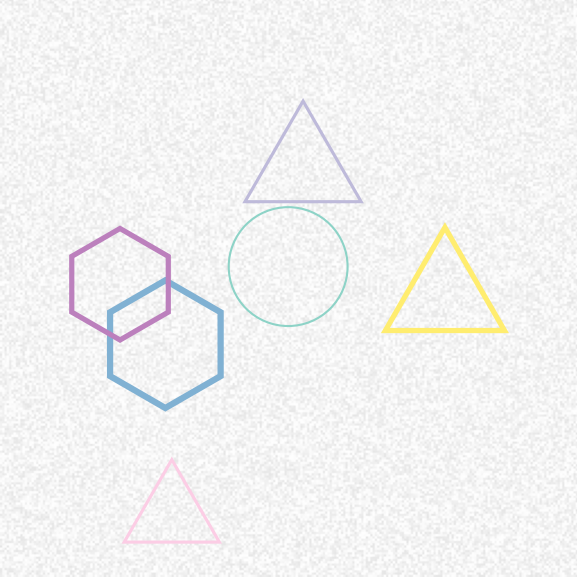[{"shape": "circle", "thickness": 1, "radius": 0.51, "center": [0.499, 0.537]}, {"shape": "triangle", "thickness": 1.5, "radius": 0.58, "center": [0.525, 0.708]}, {"shape": "hexagon", "thickness": 3, "radius": 0.55, "center": [0.286, 0.403]}, {"shape": "triangle", "thickness": 1.5, "radius": 0.48, "center": [0.297, 0.108]}, {"shape": "hexagon", "thickness": 2.5, "radius": 0.48, "center": [0.208, 0.507]}, {"shape": "triangle", "thickness": 2.5, "radius": 0.6, "center": [0.77, 0.486]}]